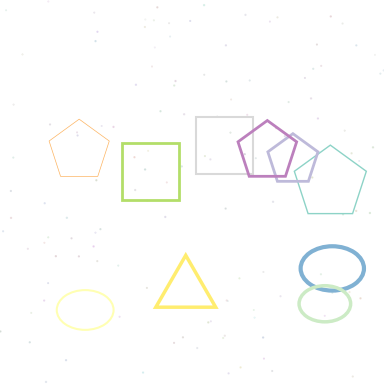[{"shape": "pentagon", "thickness": 1, "radius": 0.49, "center": [0.858, 0.525]}, {"shape": "oval", "thickness": 1.5, "radius": 0.37, "center": [0.221, 0.195]}, {"shape": "pentagon", "thickness": 2, "radius": 0.34, "center": [0.761, 0.584]}, {"shape": "oval", "thickness": 3, "radius": 0.41, "center": [0.863, 0.303]}, {"shape": "pentagon", "thickness": 0.5, "radius": 0.41, "center": [0.206, 0.608]}, {"shape": "square", "thickness": 2, "radius": 0.37, "center": [0.391, 0.554]}, {"shape": "square", "thickness": 1.5, "radius": 0.37, "center": [0.583, 0.623]}, {"shape": "pentagon", "thickness": 2, "radius": 0.4, "center": [0.694, 0.607]}, {"shape": "oval", "thickness": 2.5, "radius": 0.33, "center": [0.844, 0.211]}, {"shape": "triangle", "thickness": 2.5, "radius": 0.45, "center": [0.482, 0.247]}]